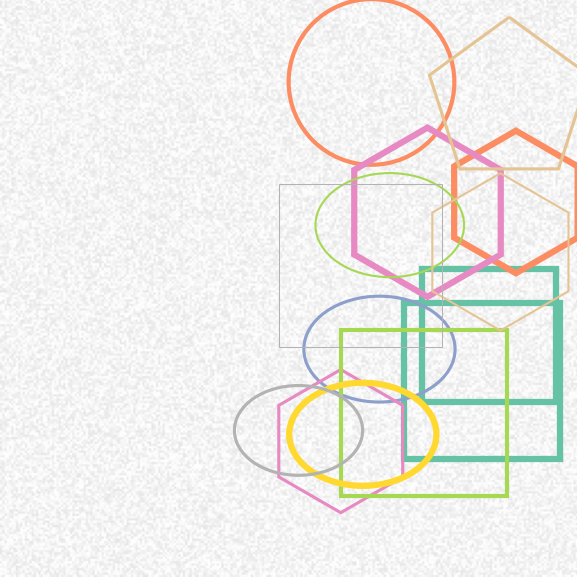[{"shape": "square", "thickness": 3, "radius": 0.58, "center": [0.847, 0.418]}, {"shape": "square", "thickness": 3, "radius": 0.68, "center": [0.835, 0.339]}, {"shape": "hexagon", "thickness": 3, "radius": 0.62, "center": [0.893, 0.649]}, {"shape": "circle", "thickness": 2, "radius": 0.72, "center": [0.643, 0.857]}, {"shape": "oval", "thickness": 1.5, "radius": 0.65, "center": [0.657, 0.395]}, {"shape": "hexagon", "thickness": 3, "radius": 0.73, "center": [0.74, 0.632]}, {"shape": "hexagon", "thickness": 1.5, "radius": 0.62, "center": [0.59, 0.235]}, {"shape": "square", "thickness": 2, "radius": 0.72, "center": [0.734, 0.284]}, {"shape": "oval", "thickness": 1, "radius": 0.64, "center": [0.675, 0.609]}, {"shape": "oval", "thickness": 3, "radius": 0.64, "center": [0.628, 0.247]}, {"shape": "pentagon", "thickness": 1.5, "radius": 0.73, "center": [0.882, 0.824]}, {"shape": "hexagon", "thickness": 1, "radius": 0.68, "center": [0.866, 0.563]}, {"shape": "square", "thickness": 0.5, "radius": 0.7, "center": [0.624, 0.539]}, {"shape": "oval", "thickness": 1.5, "radius": 0.56, "center": [0.517, 0.254]}]